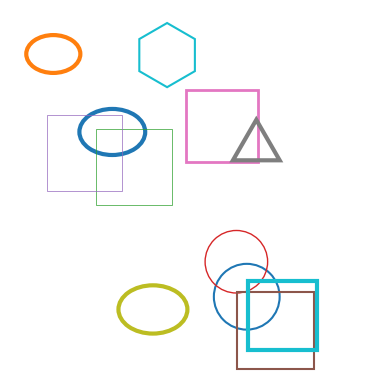[{"shape": "circle", "thickness": 1.5, "radius": 0.43, "center": [0.641, 0.229]}, {"shape": "oval", "thickness": 3, "radius": 0.43, "center": [0.292, 0.657]}, {"shape": "oval", "thickness": 3, "radius": 0.35, "center": [0.138, 0.86]}, {"shape": "square", "thickness": 0.5, "radius": 0.49, "center": [0.347, 0.567]}, {"shape": "circle", "thickness": 1, "radius": 0.41, "center": [0.614, 0.32]}, {"shape": "square", "thickness": 0.5, "radius": 0.49, "center": [0.22, 0.603]}, {"shape": "square", "thickness": 1.5, "radius": 0.5, "center": [0.716, 0.143]}, {"shape": "square", "thickness": 2, "radius": 0.47, "center": [0.577, 0.673]}, {"shape": "triangle", "thickness": 3, "radius": 0.35, "center": [0.666, 0.619]}, {"shape": "oval", "thickness": 3, "radius": 0.45, "center": [0.397, 0.196]}, {"shape": "square", "thickness": 3, "radius": 0.45, "center": [0.733, 0.181]}, {"shape": "hexagon", "thickness": 1.5, "radius": 0.42, "center": [0.434, 0.857]}]